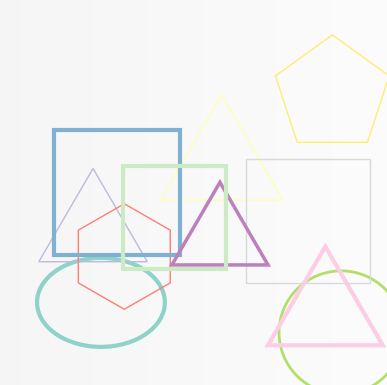[{"shape": "oval", "thickness": 3, "radius": 0.82, "center": [0.26, 0.215]}, {"shape": "triangle", "thickness": 1, "radius": 0.91, "center": [0.572, 0.571]}, {"shape": "triangle", "thickness": 1, "radius": 0.81, "center": [0.24, 0.401]}, {"shape": "hexagon", "thickness": 1, "radius": 0.68, "center": [0.321, 0.334]}, {"shape": "square", "thickness": 3, "radius": 0.81, "center": [0.302, 0.501]}, {"shape": "circle", "thickness": 2, "radius": 0.8, "center": [0.88, 0.136]}, {"shape": "triangle", "thickness": 3, "radius": 0.85, "center": [0.84, 0.189]}, {"shape": "square", "thickness": 1, "radius": 0.8, "center": [0.794, 0.426]}, {"shape": "triangle", "thickness": 2.5, "radius": 0.72, "center": [0.568, 0.383]}, {"shape": "square", "thickness": 3, "radius": 0.67, "center": [0.451, 0.434]}, {"shape": "pentagon", "thickness": 1, "radius": 0.77, "center": [0.858, 0.755]}]